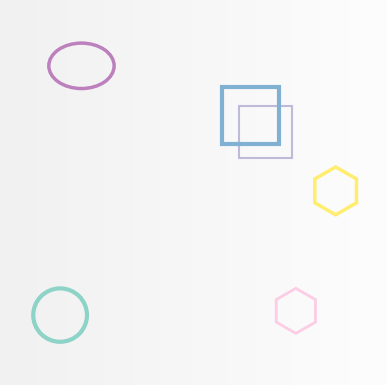[{"shape": "circle", "thickness": 3, "radius": 0.35, "center": [0.155, 0.182]}, {"shape": "square", "thickness": 1.5, "radius": 0.34, "center": [0.685, 0.657]}, {"shape": "square", "thickness": 3, "radius": 0.37, "center": [0.647, 0.7]}, {"shape": "hexagon", "thickness": 2, "radius": 0.29, "center": [0.763, 0.193]}, {"shape": "oval", "thickness": 2.5, "radius": 0.42, "center": [0.21, 0.829]}, {"shape": "hexagon", "thickness": 2.5, "radius": 0.31, "center": [0.866, 0.504]}]